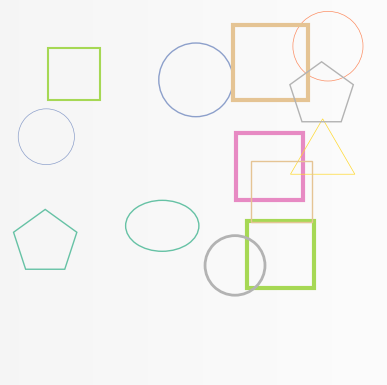[{"shape": "pentagon", "thickness": 1, "radius": 0.43, "center": [0.117, 0.37]}, {"shape": "oval", "thickness": 1, "radius": 0.47, "center": [0.419, 0.413]}, {"shape": "circle", "thickness": 0.5, "radius": 0.45, "center": [0.846, 0.88]}, {"shape": "circle", "thickness": 0.5, "radius": 0.36, "center": [0.12, 0.645]}, {"shape": "circle", "thickness": 1, "radius": 0.48, "center": [0.505, 0.793]}, {"shape": "square", "thickness": 3, "radius": 0.44, "center": [0.695, 0.567]}, {"shape": "square", "thickness": 3, "radius": 0.43, "center": [0.724, 0.338]}, {"shape": "square", "thickness": 1.5, "radius": 0.33, "center": [0.19, 0.807]}, {"shape": "triangle", "thickness": 0.5, "radius": 0.48, "center": [0.833, 0.595]}, {"shape": "square", "thickness": 3, "radius": 0.48, "center": [0.697, 0.837]}, {"shape": "square", "thickness": 1, "radius": 0.4, "center": [0.726, 0.503]}, {"shape": "pentagon", "thickness": 1, "radius": 0.43, "center": [0.83, 0.753]}, {"shape": "circle", "thickness": 2, "radius": 0.39, "center": [0.607, 0.311]}]